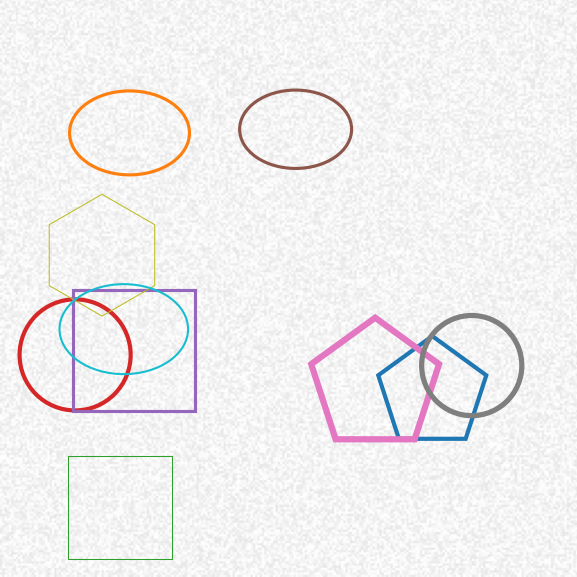[{"shape": "pentagon", "thickness": 2, "radius": 0.49, "center": [0.749, 0.319]}, {"shape": "oval", "thickness": 1.5, "radius": 0.52, "center": [0.224, 0.769]}, {"shape": "square", "thickness": 0.5, "radius": 0.45, "center": [0.208, 0.121]}, {"shape": "circle", "thickness": 2, "radius": 0.48, "center": [0.13, 0.385]}, {"shape": "square", "thickness": 1.5, "radius": 0.53, "center": [0.232, 0.392]}, {"shape": "oval", "thickness": 1.5, "radius": 0.48, "center": [0.512, 0.775]}, {"shape": "pentagon", "thickness": 3, "radius": 0.58, "center": [0.65, 0.333]}, {"shape": "circle", "thickness": 2.5, "radius": 0.43, "center": [0.817, 0.366]}, {"shape": "hexagon", "thickness": 0.5, "radius": 0.53, "center": [0.177, 0.557]}, {"shape": "oval", "thickness": 1, "radius": 0.56, "center": [0.214, 0.429]}]